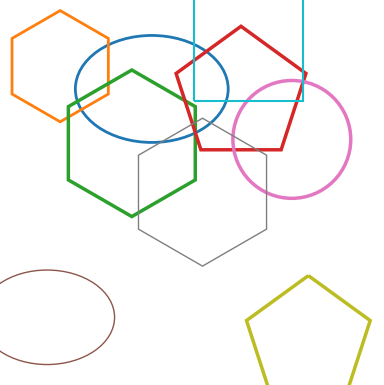[{"shape": "oval", "thickness": 2, "radius": 0.99, "center": [0.394, 0.769]}, {"shape": "hexagon", "thickness": 2, "radius": 0.72, "center": [0.156, 0.828]}, {"shape": "hexagon", "thickness": 2.5, "radius": 0.95, "center": [0.342, 0.628]}, {"shape": "pentagon", "thickness": 2.5, "radius": 0.89, "center": [0.626, 0.754]}, {"shape": "oval", "thickness": 1, "radius": 0.88, "center": [0.122, 0.176]}, {"shape": "circle", "thickness": 2.5, "radius": 0.77, "center": [0.758, 0.638]}, {"shape": "hexagon", "thickness": 1, "radius": 0.96, "center": [0.526, 0.501]}, {"shape": "pentagon", "thickness": 2.5, "radius": 0.84, "center": [0.801, 0.115]}, {"shape": "square", "thickness": 1.5, "radius": 0.71, "center": [0.646, 0.878]}]